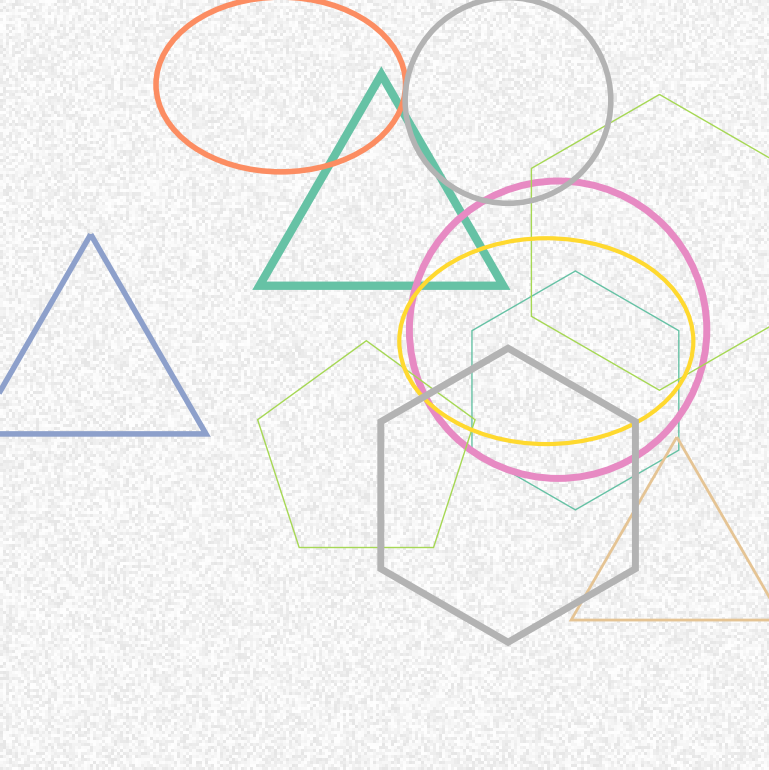[{"shape": "triangle", "thickness": 3, "radius": 0.91, "center": [0.495, 0.72]}, {"shape": "hexagon", "thickness": 0.5, "radius": 0.78, "center": [0.747, 0.493]}, {"shape": "oval", "thickness": 2, "radius": 0.81, "center": [0.365, 0.89]}, {"shape": "triangle", "thickness": 2, "radius": 0.86, "center": [0.118, 0.523]}, {"shape": "circle", "thickness": 2.5, "radius": 0.97, "center": [0.725, 0.572]}, {"shape": "hexagon", "thickness": 0.5, "radius": 0.96, "center": [0.856, 0.685]}, {"shape": "pentagon", "thickness": 0.5, "radius": 0.74, "center": [0.476, 0.409]}, {"shape": "oval", "thickness": 1.5, "radius": 0.95, "center": [0.709, 0.557]}, {"shape": "triangle", "thickness": 1, "radius": 0.79, "center": [0.879, 0.274]}, {"shape": "hexagon", "thickness": 2.5, "radius": 0.95, "center": [0.66, 0.357]}, {"shape": "circle", "thickness": 2, "radius": 0.67, "center": [0.66, 0.87]}]